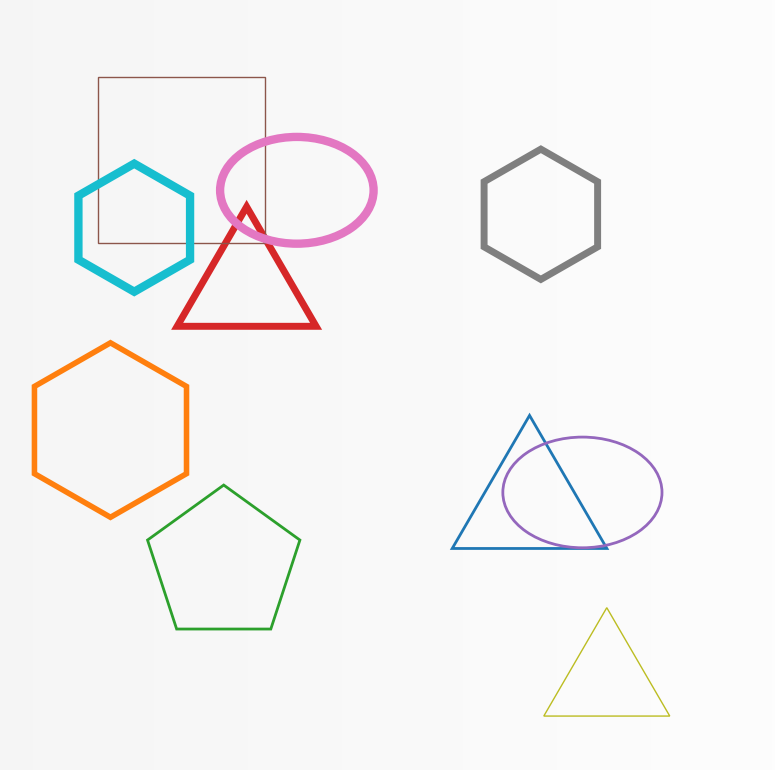[{"shape": "triangle", "thickness": 1, "radius": 0.58, "center": [0.683, 0.345]}, {"shape": "hexagon", "thickness": 2, "radius": 0.57, "center": [0.143, 0.441]}, {"shape": "pentagon", "thickness": 1, "radius": 0.52, "center": [0.289, 0.267]}, {"shape": "triangle", "thickness": 2.5, "radius": 0.52, "center": [0.318, 0.628]}, {"shape": "oval", "thickness": 1, "radius": 0.51, "center": [0.752, 0.36]}, {"shape": "square", "thickness": 0.5, "radius": 0.54, "center": [0.234, 0.792]}, {"shape": "oval", "thickness": 3, "radius": 0.5, "center": [0.383, 0.753]}, {"shape": "hexagon", "thickness": 2.5, "radius": 0.42, "center": [0.698, 0.722]}, {"shape": "triangle", "thickness": 0.5, "radius": 0.47, "center": [0.783, 0.117]}, {"shape": "hexagon", "thickness": 3, "radius": 0.42, "center": [0.173, 0.704]}]